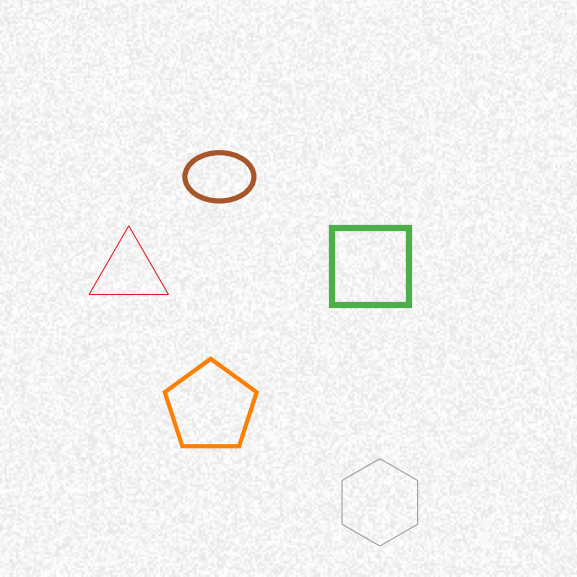[{"shape": "triangle", "thickness": 0.5, "radius": 0.4, "center": [0.223, 0.529]}, {"shape": "square", "thickness": 3, "radius": 0.33, "center": [0.642, 0.538]}, {"shape": "pentagon", "thickness": 2, "radius": 0.42, "center": [0.365, 0.294]}, {"shape": "oval", "thickness": 2.5, "radius": 0.3, "center": [0.38, 0.693]}, {"shape": "hexagon", "thickness": 0.5, "radius": 0.38, "center": [0.658, 0.129]}]